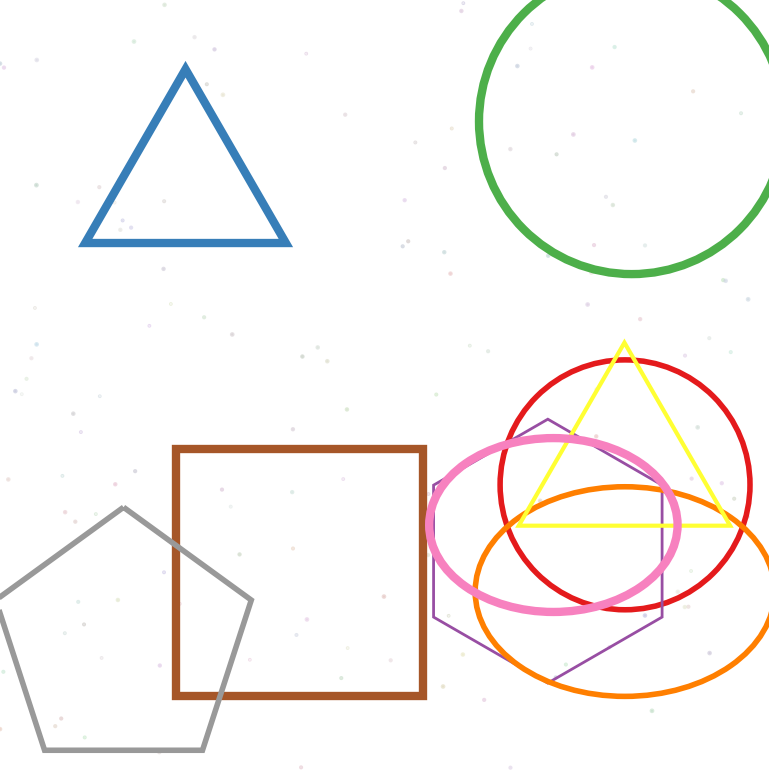[{"shape": "circle", "thickness": 2, "radius": 0.81, "center": [0.812, 0.37]}, {"shape": "triangle", "thickness": 3, "radius": 0.75, "center": [0.241, 0.76]}, {"shape": "circle", "thickness": 3, "radius": 0.99, "center": [0.82, 0.842]}, {"shape": "hexagon", "thickness": 1, "radius": 0.86, "center": [0.711, 0.284]}, {"shape": "oval", "thickness": 2, "radius": 0.97, "center": [0.812, 0.232]}, {"shape": "triangle", "thickness": 1.5, "radius": 0.79, "center": [0.811, 0.397]}, {"shape": "square", "thickness": 3, "radius": 0.8, "center": [0.389, 0.257]}, {"shape": "oval", "thickness": 3, "radius": 0.81, "center": [0.719, 0.318]}, {"shape": "pentagon", "thickness": 2, "radius": 0.87, "center": [0.16, 0.167]}]